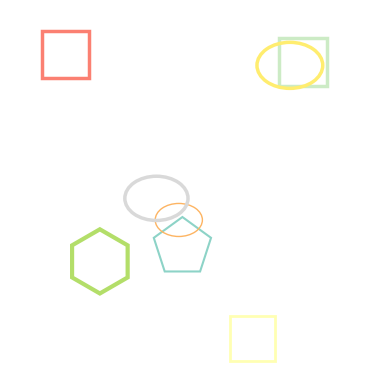[{"shape": "pentagon", "thickness": 1.5, "radius": 0.39, "center": [0.474, 0.358]}, {"shape": "square", "thickness": 2, "radius": 0.29, "center": [0.657, 0.12]}, {"shape": "square", "thickness": 2.5, "radius": 0.3, "center": [0.17, 0.858]}, {"shape": "oval", "thickness": 1, "radius": 0.31, "center": [0.464, 0.429]}, {"shape": "hexagon", "thickness": 3, "radius": 0.42, "center": [0.259, 0.321]}, {"shape": "oval", "thickness": 2.5, "radius": 0.41, "center": [0.406, 0.485]}, {"shape": "square", "thickness": 2.5, "radius": 0.31, "center": [0.786, 0.839]}, {"shape": "oval", "thickness": 2.5, "radius": 0.43, "center": [0.753, 0.83]}]